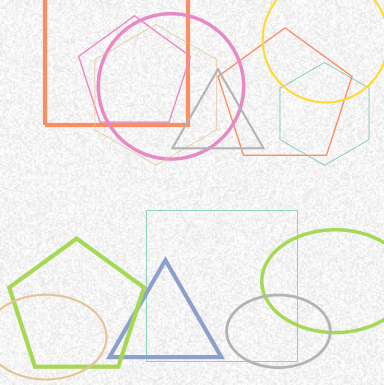[{"shape": "hexagon", "thickness": 0.5, "radius": 0.67, "center": [0.843, 0.704]}, {"shape": "square", "thickness": 0.5, "radius": 0.98, "center": [0.574, 0.258]}, {"shape": "square", "thickness": 3, "radius": 0.93, "center": [0.303, 0.86]}, {"shape": "pentagon", "thickness": 1, "radius": 0.92, "center": [0.74, 0.745]}, {"shape": "triangle", "thickness": 3, "radius": 0.84, "center": [0.43, 0.156]}, {"shape": "circle", "thickness": 2.5, "radius": 0.94, "center": [0.444, 0.776]}, {"shape": "pentagon", "thickness": 1, "radius": 0.76, "center": [0.349, 0.806]}, {"shape": "oval", "thickness": 2.5, "radius": 0.95, "center": [0.871, 0.27]}, {"shape": "pentagon", "thickness": 3, "radius": 0.92, "center": [0.199, 0.196]}, {"shape": "circle", "thickness": 1.5, "radius": 0.82, "center": [0.846, 0.897]}, {"shape": "oval", "thickness": 1.5, "radius": 0.79, "center": [0.119, 0.124]}, {"shape": "hexagon", "thickness": 0.5, "radius": 0.91, "center": [0.405, 0.754]}, {"shape": "oval", "thickness": 2, "radius": 0.67, "center": [0.723, 0.14]}, {"shape": "triangle", "thickness": 1.5, "radius": 0.68, "center": [0.566, 0.683]}]